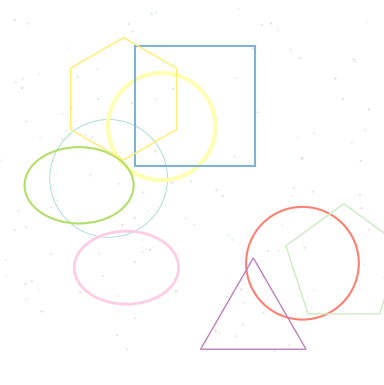[{"shape": "circle", "thickness": 0.5, "radius": 0.76, "center": [0.282, 0.537]}, {"shape": "circle", "thickness": 3, "radius": 0.7, "center": [0.42, 0.671]}, {"shape": "circle", "thickness": 1.5, "radius": 0.73, "center": [0.786, 0.316]}, {"shape": "square", "thickness": 1.5, "radius": 0.78, "center": [0.506, 0.724]}, {"shape": "oval", "thickness": 1.5, "radius": 0.71, "center": [0.205, 0.519]}, {"shape": "oval", "thickness": 2, "radius": 0.68, "center": [0.328, 0.305]}, {"shape": "triangle", "thickness": 1, "radius": 0.79, "center": [0.658, 0.172]}, {"shape": "pentagon", "thickness": 1, "radius": 0.79, "center": [0.893, 0.313]}, {"shape": "hexagon", "thickness": 1, "radius": 0.8, "center": [0.321, 0.743]}]